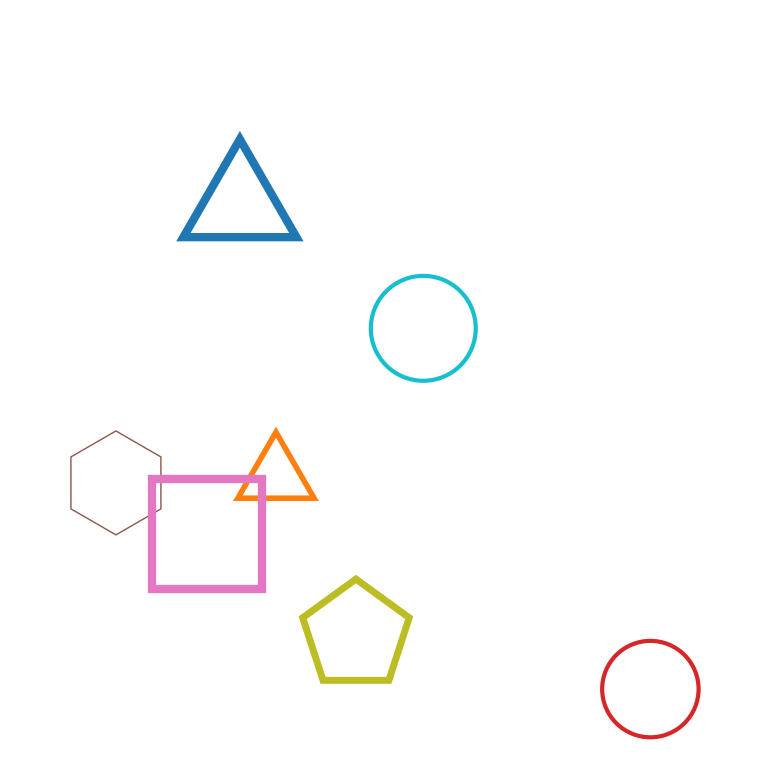[{"shape": "triangle", "thickness": 3, "radius": 0.42, "center": [0.312, 0.734]}, {"shape": "triangle", "thickness": 2, "radius": 0.29, "center": [0.358, 0.382]}, {"shape": "circle", "thickness": 1.5, "radius": 0.31, "center": [0.845, 0.105]}, {"shape": "hexagon", "thickness": 0.5, "radius": 0.34, "center": [0.151, 0.373]}, {"shape": "square", "thickness": 3, "radius": 0.36, "center": [0.268, 0.306]}, {"shape": "pentagon", "thickness": 2.5, "radius": 0.36, "center": [0.462, 0.175]}, {"shape": "circle", "thickness": 1.5, "radius": 0.34, "center": [0.55, 0.574]}]